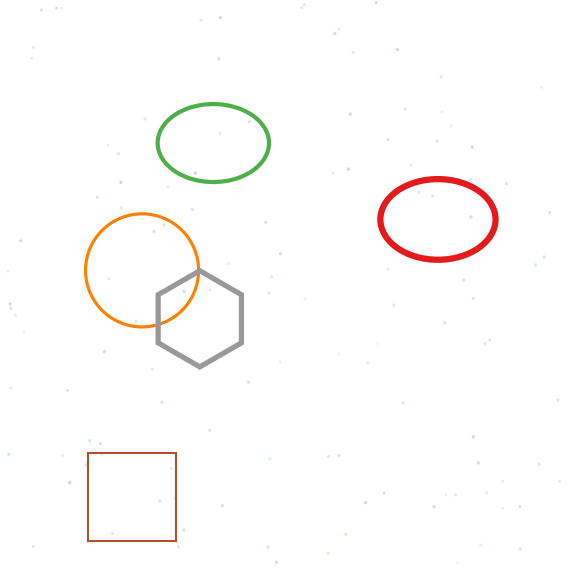[{"shape": "oval", "thickness": 3, "radius": 0.5, "center": [0.758, 0.619]}, {"shape": "oval", "thickness": 2, "radius": 0.48, "center": [0.369, 0.751]}, {"shape": "circle", "thickness": 1.5, "radius": 0.49, "center": [0.246, 0.531]}, {"shape": "square", "thickness": 1, "radius": 0.38, "center": [0.228, 0.138]}, {"shape": "hexagon", "thickness": 2.5, "radius": 0.42, "center": [0.346, 0.447]}]